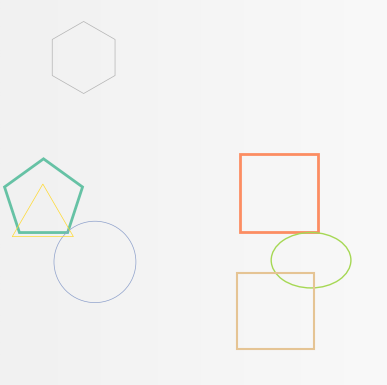[{"shape": "pentagon", "thickness": 2, "radius": 0.53, "center": [0.112, 0.482]}, {"shape": "square", "thickness": 2, "radius": 0.51, "center": [0.72, 0.498]}, {"shape": "circle", "thickness": 0.5, "radius": 0.53, "center": [0.245, 0.32]}, {"shape": "oval", "thickness": 1, "radius": 0.51, "center": [0.803, 0.324]}, {"shape": "triangle", "thickness": 0.5, "radius": 0.46, "center": [0.111, 0.431]}, {"shape": "square", "thickness": 1.5, "radius": 0.49, "center": [0.711, 0.193]}, {"shape": "hexagon", "thickness": 0.5, "radius": 0.47, "center": [0.216, 0.851]}]